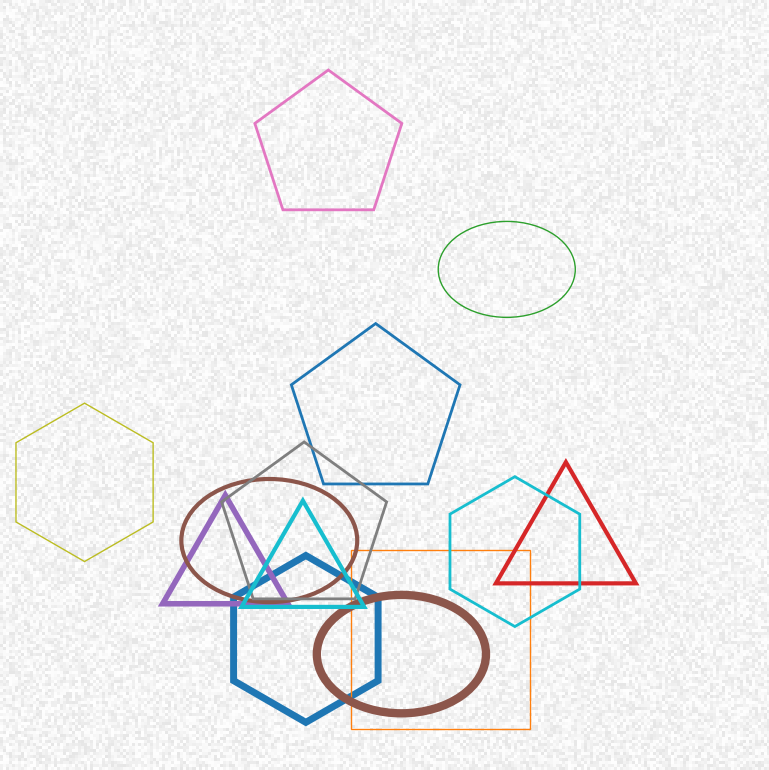[{"shape": "hexagon", "thickness": 2.5, "radius": 0.54, "center": [0.397, 0.17]}, {"shape": "pentagon", "thickness": 1, "radius": 0.58, "center": [0.488, 0.465]}, {"shape": "square", "thickness": 0.5, "radius": 0.58, "center": [0.572, 0.169]}, {"shape": "oval", "thickness": 0.5, "radius": 0.44, "center": [0.658, 0.65]}, {"shape": "triangle", "thickness": 1.5, "radius": 0.52, "center": [0.735, 0.295]}, {"shape": "triangle", "thickness": 2, "radius": 0.47, "center": [0.293, 0.263]}, {"shape": "oval", "thickness": 3, "radius": 0.55, "center": [0.521, 0.151]}, {"shape": "oval", "thickness": 1.5, "radius": 0.57, "center": [0.35, 0.298]}, {"shape": "pentagon", "thickness": 1, "radius": 0.5, "center": [0.426, 0.809]}, {"shape": "pentagon", "thickness": 1, "radius": 0.56, "center": [0.395, 0.313]}, {"shape": "hexagon", "thickness": 0.5, "radius": 0.51, "center": [0.11, 0.374]}, {"shape": "hexagon", "thickness": 1, "radius": 0.49, "center": [0.669, 0.284]}, {"shape": "triangle", "thickness": 1.5, "radius": 0.46, "center": [0.393, 0.258]}]